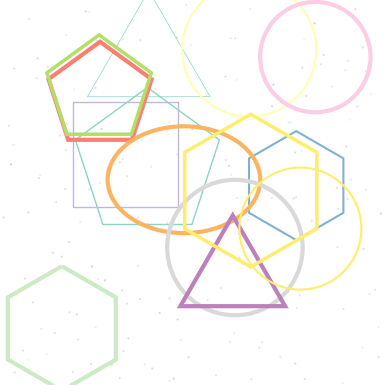[{"shape": "pentagon", "thickness": 1, "radius": 0.98, "center": [0.383, 0.576]}, {"shape": "triangle", "thickness": 0.5, "radius": 0.92, "center": [0.386, 0.841]}, {"shape": "circle", "thickness": 1.5, "radius": 0.87, "center": [0.647, 0.871]}, {"shape": "square", "thickness": 1, "radius": 0.68, "center": [0.326, 0.6]}, {"shape": "pentagon", "thickness": 3, "radius": 0.7, "center": [0.26, 0.751]}, {"shape": "hexagon", "thickness": 1.5, "radius": 0.71, "center": [0.769, 0.518]}, {"shape": "oval", "thickness": 3, "radius": 0.99, "center": [0.478, 0.533]}, {"shape": "pentagon", "thickness": 2.5, "radius": 0.71, "center": [0.257, 0.767]}, {"shape": "circle", "thickness": 3, "radius": 0.72, "center": [0.819, 0.852]}, {"shape": "circle", "thickness": 3, "radius": 0.88, "center": [0.61, 0.357]}, {"shape": "triangle", "thickness": 3, "radius": 0.79, "center": [0.604, 0.283]}, {"shape": "hexagon", "thickness": 3, "radius": 0.81, "center": [0.161, 0.147]}, {"shape": "circle", "thickness": 1.5, "radius": 0.79, "center": [0.78, 0.406]}, {"shape": "hexagon", "thickness": 2.5, "radius": 0.99, "center": [0.651, 0.505]}]